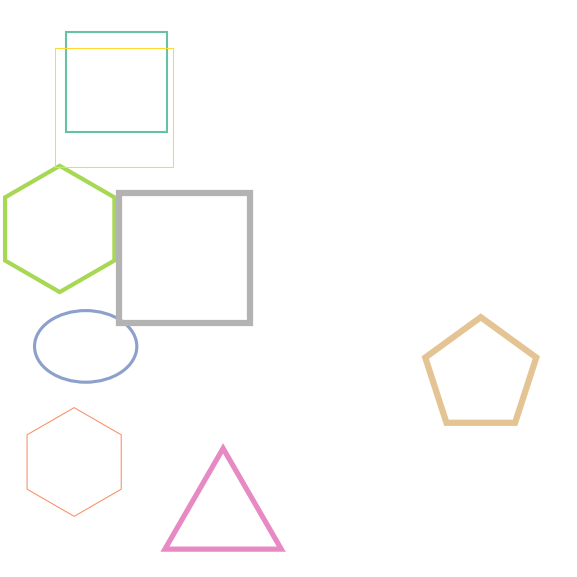[{"shape": "square", "thickness": 1, "radius": 0.43, "center": [0.202, 0.858]}, {"shape": "hexagon", "thickness": 0.5, "radius": 0.47, "center": [0.128, 0.199]}, {"shape": "oval", "thickness": 1.5, "radius": 0.44, "center": [0.148, 0.399]}, {"shape": "triangle", "thickness": 2.5, "radius": 0.58, "center": [0.386, 0.106]}, {"shape": "hexagon", "thickness": 2, "radius": 0.55, "center": [0.103, 0.603]}, {"shape": "square", "thickness": 0.5, "radius": 0.51, "center": [0.198, 0.813]}, {"shape": "pentagon", "thickness": 3, "radius": 0.51, "center": [0.832, 0.349]}, {"shape": "square", "thickness": 3, "radius": 0.56, "center": [0.32, 0.553]}]